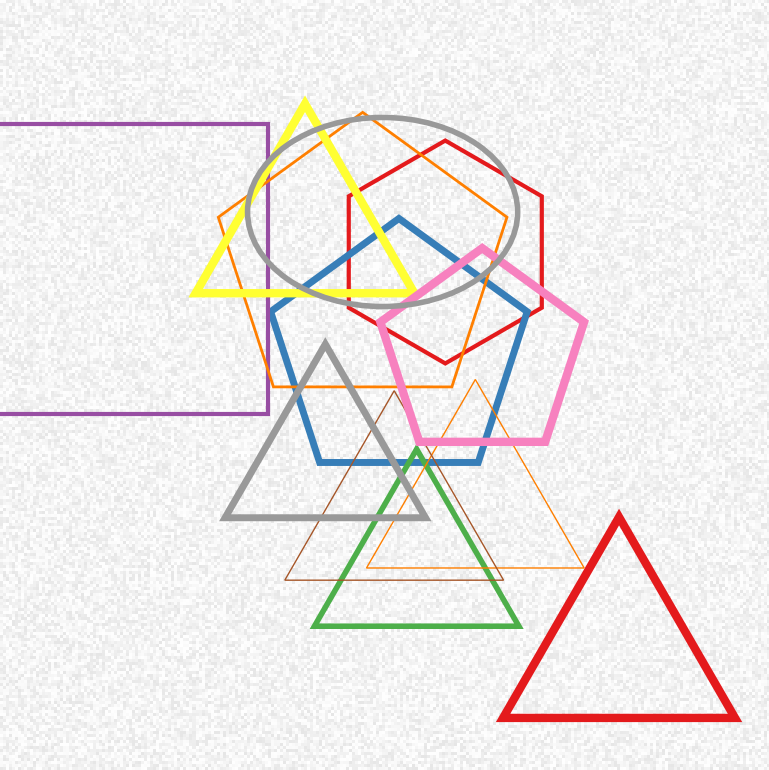[{"shape": "hexagon", "thickness": 1.5, "radius": 0.72, "center": [0.578, 0.673]}, {"shape": "triangle", "thickness": 3, "radius": 0.87, "center": [0.804, 0.155]}, {"shape": "pentagon", "thickness": 2.5, "radius": 0.88, "center": [0.518, 0.541]}, {"shape": "triangle", "thickness": 2, "radius": 0.77, "center": [0.541, 0.263]}, {"shape": "square", "thickness": 1.5, "radius": 0.94, "center": [0.16, 0.65]}, {"shape": "triangle", "thickness": 0.5, "radius": 0.82, "center": [0.617, 0.344]}, {"shape": "pentagon", "thickness": 1, "radius": 0.99, "center": [0.471, 0.657]}, {"shape": "triangle", "thickness": 3, "radius": 0.82, "center": [0.396, 0.701]}, {"shape": "triangle", "thickness": 0.5, "radius": 0.82, "center": [0.512, 0.329]}, {"shape": "pentagon", "thickness": 3, "radius": 0.7, "center": [0.626, 0.539]}, {"shape": "oval", "thickness": 2, "radius": 0.88, "center": [0.497, 0.725]}, {"shape": "triangle", "thickness": 2.5, "radius": 0.75, "center": [0.422, 0.403]}]